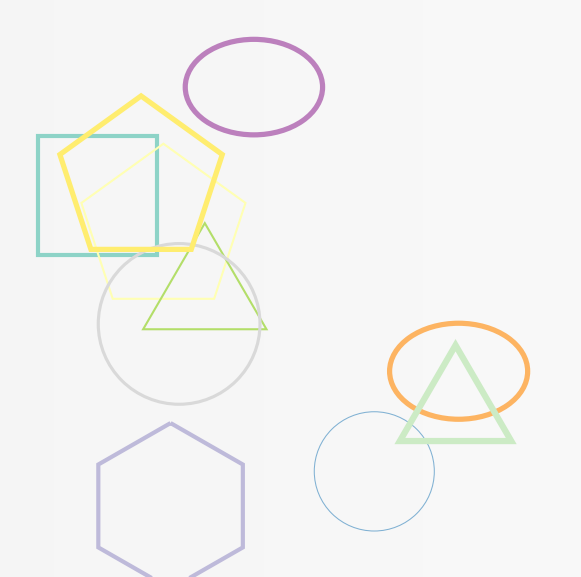[{"shape": "square", "thickness": 2, "radius": 0.51, "center": [0.168, 0.661]}, {"shape": "pentagon", "thickness": 1, "radius": 0.74, "center": [0.281, 0.602]}, {"shape": "hexagon", "thickness": 2, "radius": 0.72, "center": [0.293, 0.123]}, {"shape": "circle", "thickness": 0.5, "radius": 0.52, "center": [0.644, 0.183]}, {"shape": "oval", "thickness": 2.5, "radius": 0.59, "center": [0.789, 0.356]}, {"shape": "triangle", "thickness": 1, "radius": 0.61, "center": [0.352, 0.49]}, {"shape": "circle", "thickness": 1.5, "radius": 0.7, "center": [0.308, 0.438]}, {"shape": "oval", "thickness": 2.5, "radius": 0.59, "center": [0.437, 0.848]}, {"shape": "triangle", "thickness": 3, "radius": 0.55, "center": [0.784, 0.291]}, {"shape": "pentagon", "thickness": 2.5, "radius": 0.73, "center": [0.243, 0.686]}]